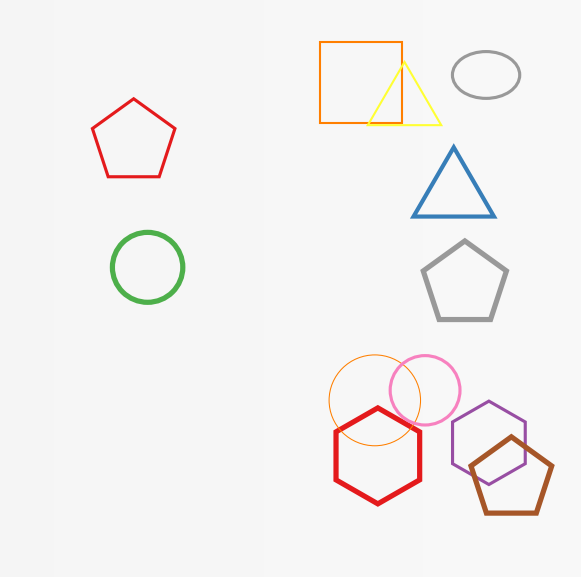[{"shape": "hexagon", "thickness": 2.5, "radius": 0.42, "center": [0.65, 0.21]}, {"shape": "pentagon", "thickness": 1.5, "radius": 0.37, "center": [0.23, 0.753]}, {"shape": "triangle", "thickness": 2, "radius": 0.4, "center": [0.781, 0.664]}, {"shape": "circle", "thickness": 2.5, "radius": 0.3, "center": [0.254, 0.536]}, {"shape": "hexagon", "thickness": 1.5, "radius": 0.36, "center": [0.841, 0.232]}, {"shape": "circle", "thickness": 0.5, "radius": 0.39, "center": [0.645, 0.306]}, {"shape": "square", "thickness": 1, "radius": 0.35, "center": [0.622, 0.856]}, {"shape": "triangle", "thickness": 1, "radius": 0.36, "center": [0.696, 0.819]}, {"shape": "pentagon", "thickness": 2.5, "radius": 0.37, "center": [0.88, 0.17]}, {"shape": "circle", "thickness": 1.5, "radius": 0.3, "center": [0.731, 0.323]}, {"shape": "oval", "thickness": 1.5, "radius": 0.29, "center": [0.836, 0.869]}, {"shape": "pentagon", "thickness": 2.5, "radius": 0.38, "center": [0.8, 0.507]}]